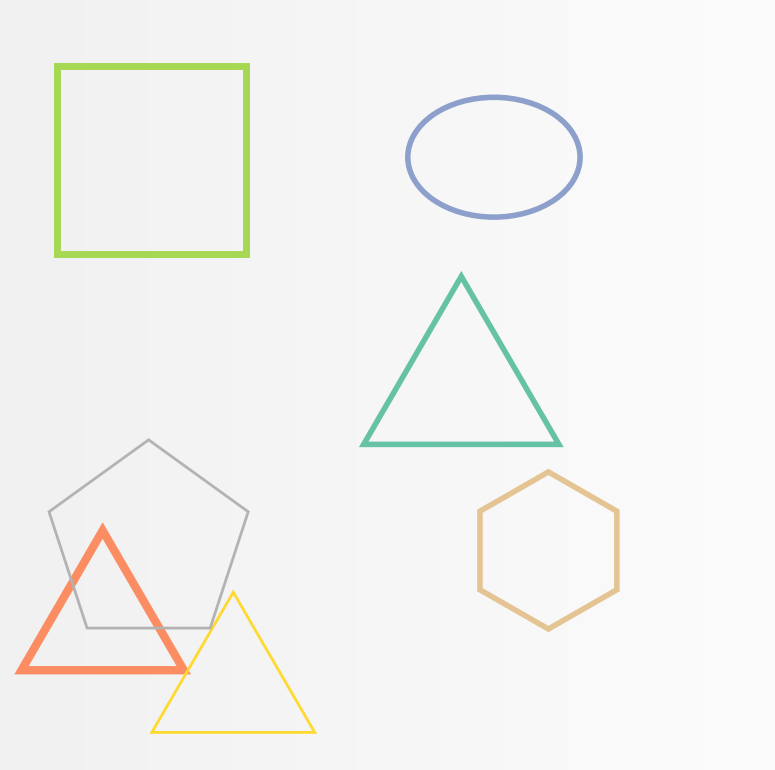[{"shape": "triangle", "thickness": 2, "radius": 0.73, "center": [0.595, 0.496]}, {"shape": "triangle", "thickness": 3, "radius": 0.6, "center": [0.132, 0.19]}, {"shape": "oval", "thickness": 2, "radius": 0.56, "center": [0.637, 0.796]}, {"shape": "square", "thickness": 2.5, "radius": 0.61, "center": [0.195, 0.792]}, {"shape": "triangle", "thickness": 1, "radius": 0.61, "center": [0.301, 0.11]}, {"shape": "hexagon", "thickness": 2, "radius": 0.51, "center": [0.708, 0.285]}, {"shape": "pentagon", "thickness": 1, "radius": 0.68, "center": [0.192, 0.294]}]